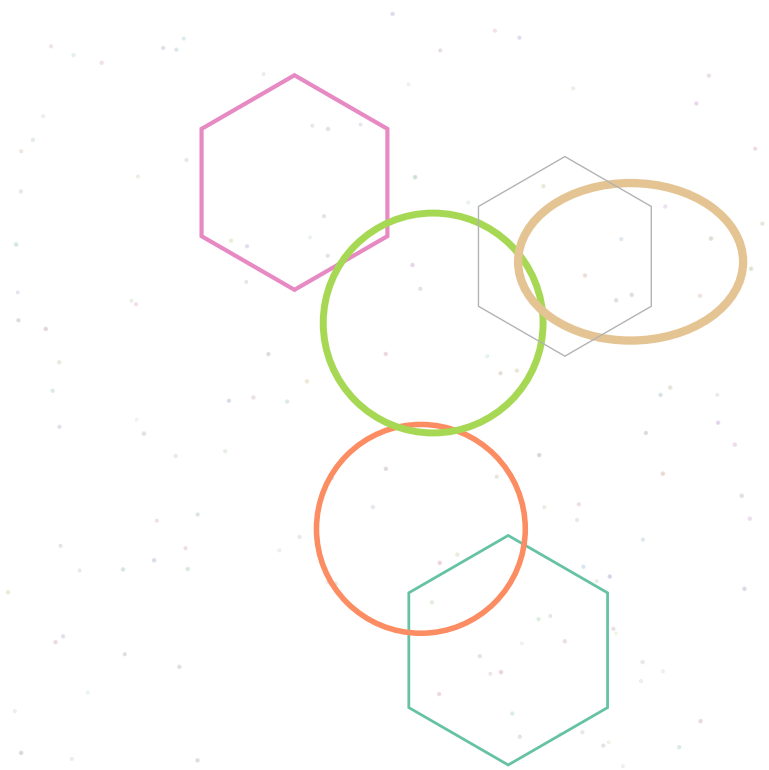[{"shape": "hexagon", "thickness": 1, "radius": 0.75, "center": [0.66, 0.156]}, {"shape": "circle", "thickness": 2, "radius": 0.68, "center": [0.547, 0.313]}, {"shape": "hexagon", "thickness": 1.5, "radius": 0.7, "center": [0.382, 0.763]}, {"shape": "circle", "thickness": 2.5, "radius": 0.71, "center": [0.563, 0.581]}, {"shape": "oval", "thickness": 3, "radius": 0.73, "center": [0.819, 0.66]}, {"shape": "hexagon", "thickness": 0.5, "radius": 0.65, "center": [0.734, 0.667]}]